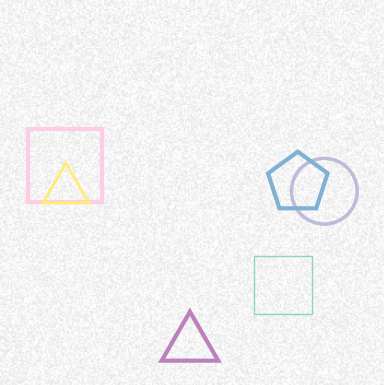[{"shape": "square", "thickness": 1, "radius": 0.38, "center": [0.734, 0.261]}, {"shape": "circle", "thickness": 2.5, "radius": 0.43, "center": [0.842, 0.503]}, {"shape": "pentagon", "thickness": 3, "radius": 0.41, "center": [0.774, 0.525]}, {"shape": "square", "thickness": 3, "radius": 0.48, "center": [0.169, 0.57]}, {"shape": "triangle", "thickness": 3, "radius": 0.42, "center": [0.493, 0.106]}, {"shape": "triangle", "thickness": 2, "radius": 0.34, "center": [0.171, 0.507]}]